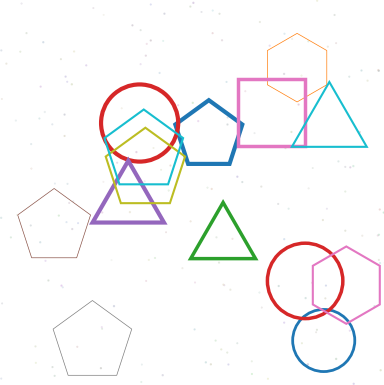[{"shape": "circle", "thickness": 2, "radius": 0.4, "center": [0.841, 0.116]}, {"shape": "pentagon", "thickness": 3, "radius": 0.46, "center": [0.542, 0.648]}, {"shape": "hexagon", "thickness": 0.5, "radius": 0.45, "center": [0.772, 0.824]}, {"shape": "triangle", "thickness": 2.5, "radius": 0.49, "center": [0.579, 0.377]}, {"shape": "circle", "thickness": 2.5, "radius": 0.49, "center": [0.793, 0.27]}, {"shape": "circle", "thickness": 3, "radius": 0.5, "center": [0.363, 0.68]}, {"shape": "triangle", "thickness": 3, "radius": 0.54, "center": [0.333, 0.475]}, {"shape": "pentagon", "thickness": 0.5, "radius": 0.5, "center": [0.141, 0.411]}, {"shape": "square", "thickness": 2.5, "radius": 0.43, "center": [0.706, 0.707]}, {"shape": "hexagon", "thickness": 1.5, "radius": 0.5, "center": [0.899, 0.259]}, {"shape": "pentagon", "thickness": 0.5, "radius": 0.54, "center": [0.24, 0.112]}, {"shape": "pentagon", "thickness": 1.5, "radius": 0.54, "center": [0.378, 0.56]}, {"shape": "triangle", "thickness": 1.5, "radius": 0.56, "center": [0.855, 0.675]}, {"shape": "pentagon", "thickness": 1.5, "radius": 0.54, "center": [0.373, 0.608]}]